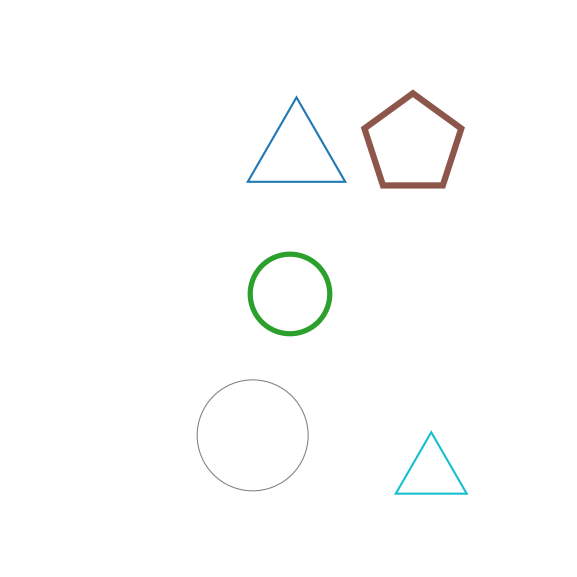[{"shape": "triangle", "thickness": 1, "radius": 0.49, "center": [0.513, 0.733]}, {"shape": "circle", "thickness": 2.5, "radius": 0.34, "center": [0.502, 0.49]}, {"shape": "pentagon", "thickness": 3, "radius": 0.44, "center": [0.715, 0.749]}, {"shape": "circle", "thickness": 0.5, "radius": 0.48, "center": [0.438, 0.245]}, {"shape": "triangle", "thickness": 1, "radius": 0.35, "center": [0.747, 0.18]}]